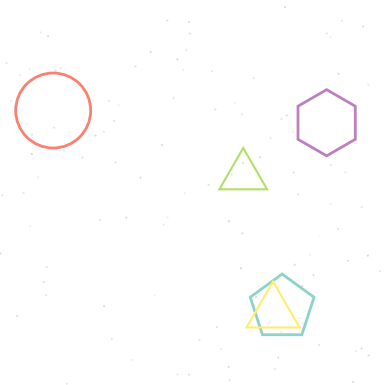[{"shape": "pentagon", "thickness": 2, "radius": 0.44, "center": [0.733, 0.201]}, {"shape": "circle", "thickness": 2, "radius": 0.49, "center": [0.138, 0.713]}, {"shape": "triangle", "thickness": 1.5, "radius": 0.36, "center": [0.632, 0.544]}, {"shape": "hexagon", "thickness": 2, "radius": 0.43, "center": [0.848, 0.681]}, {"shape": "triangle", "thickness": 1.5, "radius": 0.4, "center": [0.709, 0.189]}]